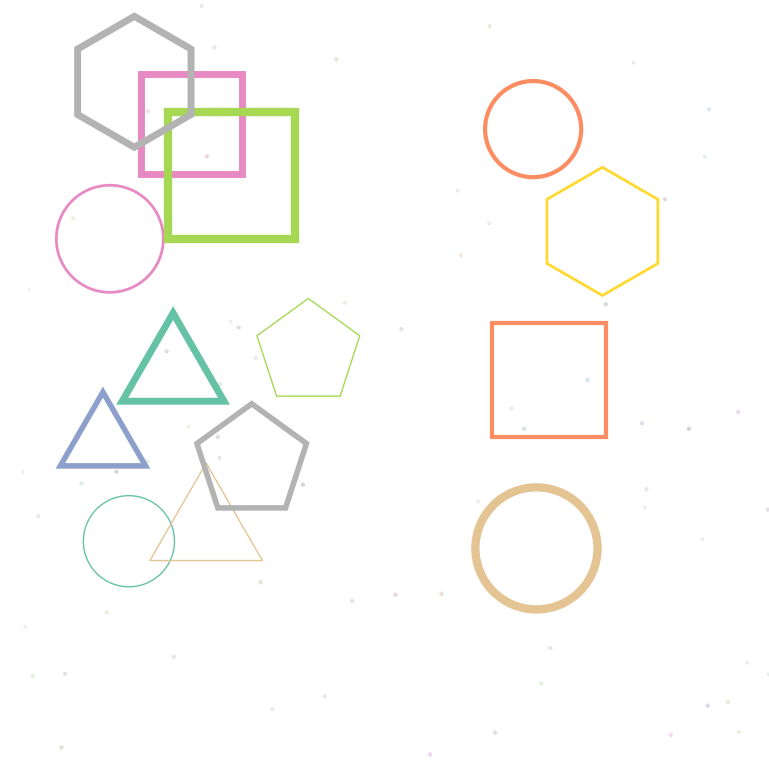[{"shape": "triangle", "thickness": 2.5, "radius": 0.38, "center": [0.225, 0.517]}, {"shape": "circle", "thickness": 0.5, "radius": 0.3, "center": [0.167, 0.297]}, {"shape": "square", "thickness": 1.5, "radius": 0.37, "center": [0.713, 0.507]}, {"shape": "circle", "thickness": 1.5, "radius": 0.31, "center": [0.692, 0.832]}, {"shape": "triangle", "thickness": 2, "radius": 0.32, "center": [0.134, 0.427]}, {"shape": "circle", "thickness": 1, "radius": 0.35, "center": [0.143, 0.69]}, {"shape": "square", "thickness": 2.5, "radius": 0.33, "center": [0.249, 0.839]}, {"shape": "pentagon", "thickness": 0.5, "radius": 0.35, "center": [0.4, 0.542]}, {"shape": "square", "thickness": 3, "radius": 0.41, "center": [0.3, 0.772]}, {"shape": "hexagon", "thickness": 1, "radius": 0.42, "center": [0.782, 0.699]}, {"shape": "triangle", "thickness": 0.5, "radius": 0.42, "center": [0.268, 0.314]}, {"shape": "circle", "thickness": 3, "radius": 0.4, "center": [0.697, 0.288]}, {"shape": "hexagon", "thickness": 2.5, "radius": 0.43, "center": [0.174, 0.894]}, {"shape": "pentagon", "thickness": 2, "radius": 0.37, "center": [0.327, 0.401]}]